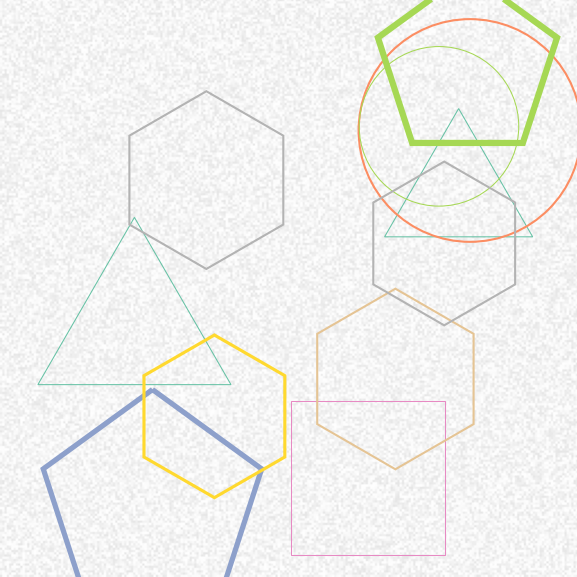[{"shape": "triangle", "thickness": 0.5, "radius": 0.74, "center": [0.794, 0.663]}, {"shape": "triangle", "thickness": 0.5, "radius": 0.97, "center": [0.233, 0.43]}, {"shape": "circle", "thickness": 1, "radius": 0.96, "center": [0.814, 0.773]}, {"shape": "pentagon", "thickness": 2.5, "radius": 0.99, "center": [0.264, 0.126]}, {"shape": "square", "thickness": 0.5, "radius": 0.67, "center": [0.636, 0.171]}, {"shape": "circle", "thickness": 0.5, "radius": 0.69, "center": [0.76, 0.78]}, {"shape": "pentagon", "thickness": 3, "radius": 0.82, "center": [0.809, 0.884]}, {"shape": "hexagon", "thickness": 1.5, "radius": 0.7, "center": [0.371, 0.278]}, {"shape": "hexagon", "thickness": 1, "radius": 0.78, "center": [0.685, 0.343]}, {"shape": "hexagon", "thickness": 1, "radius": 0.77, "center": [0.357, 0.687]}, {"shape": "hexagon", "thickness": 1, "radius": 0.71, "center": [0.769, 0.578]}]